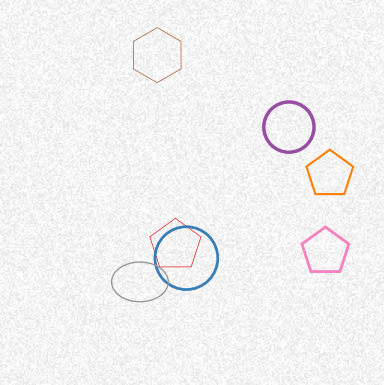[{"shape": "pentagon", "thickness": 0.5, "radius": 0.35, "center": [0.456, 0.363]}, {"shape": "circle", "thickness": 2, "radius": 0.41, "center": [0.484, 0.329]}, {"shape": "circle", "thickness": 2.5, "radius": 0.33, "center": [0.75, 0.67]}, {"shape": "pentagon", "thickness": 1.5, "radius": 0.32, "center": [0.857, 0.547]}, {"shape": "hexagon", "thickness": 0.5, "radius": 0.36, "center": [0.408, 0.857]}, {"shape": "pentagon", "thickness": 2, "radius": 0.32, "center": [0.845, 0.346]}, {"shape": "oval", "thickness": 1, "radius": 0.37, "center": [0.363, 0.268]}]